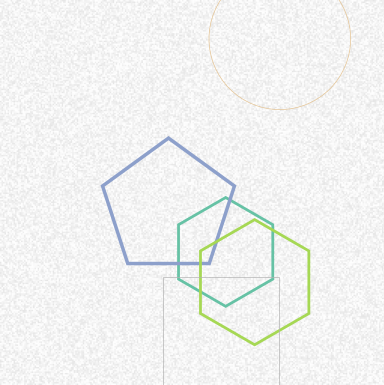[{"shape": "hexagon", "thickness": 2, "radius": 0.71, "center": [0.586, 0.346]}, {"shape": "pentagon", "thickness": 2.5, "radius": 0.9, "center": [0.438, 0.461]}, {"shape": "hexagon", "thickness": 2, "radius": 0.81, "center": [0.661, 0.267]}, {"shape": "circle", "thickness": 0.5, "radius": 0.92, "center": [0.727, 0.899]}, {"shape": "square", "thickness": 0.5, "radius": 0.75, "center": [0.574, 0.13]}]